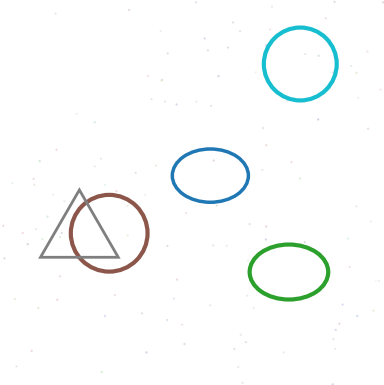[{"shape": "oval", "thickness": 2.5, "radius": 0.49, "center": [0.546, 0.544]}, {"shape": "oval", "thickness": 3, "radius": 0.51, "center": [0.75, 0.293]}, {"shape": "circle", "thickness": 3, "radius": 0.5, "center": [0.284, 0.394]}, {"shape": "triangle", "thickness": 2, "radius": 0.58, "center": [0.206, 0.39]}, {"shape": "circle", "thickness": 3, "radius": 0.47, "center": [0.78, 0.834]}]